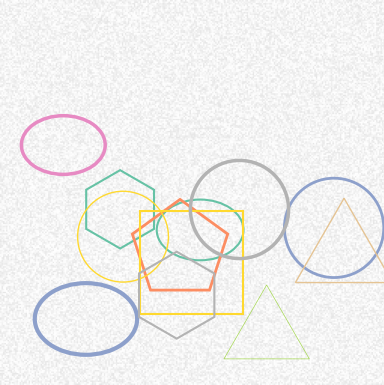[{"shape": "oval", "thickness": 1.5, "radius": 0.56, "center": [0.52, 0.403]}, {"shape": "hexagon", "thickness": 1.5, "radius": 0.51, "center": [0.312, 0.456]}, {"shape": "pentagon", "thickness": 2, "radius": 0.65, "center": [0.468, 0.352]}, {"shape": "oval", "thickness": 3, "radius": 0.66, "center": [0.223, 0.172]}, {"shape": "circle", "thickness": 2, "radius": 0.65, "center": [0.868, 0.408]}, {"shape": "oval", "thickness": 2.5, "radius": 0.54, "center": [0.164, 0.623]}, {"shape": "triangle", "thickness": 0.5, "radius": 0.64, "center": [0.693, 0.132]}, {"shape": "square", "thickness": 1.5, "radius": 0.67, "center": [0.498, 0.318]}, {"shape": "circle", "thickness": 1, "radius": 0.59, "center": [0.32, 0.385]}, {"shape": "triangle", "thickness": 1, "radius": 0.73, "center": [0.894, 0.339]}, {"shape": "circle", "thickness": 2.5, "radius": 0.64, "center": [0.622, 0.456]}, {"shape": "hexagon", "thickness": 1.5, "radius": 0.56, "center": [0.459, 0.233]}]